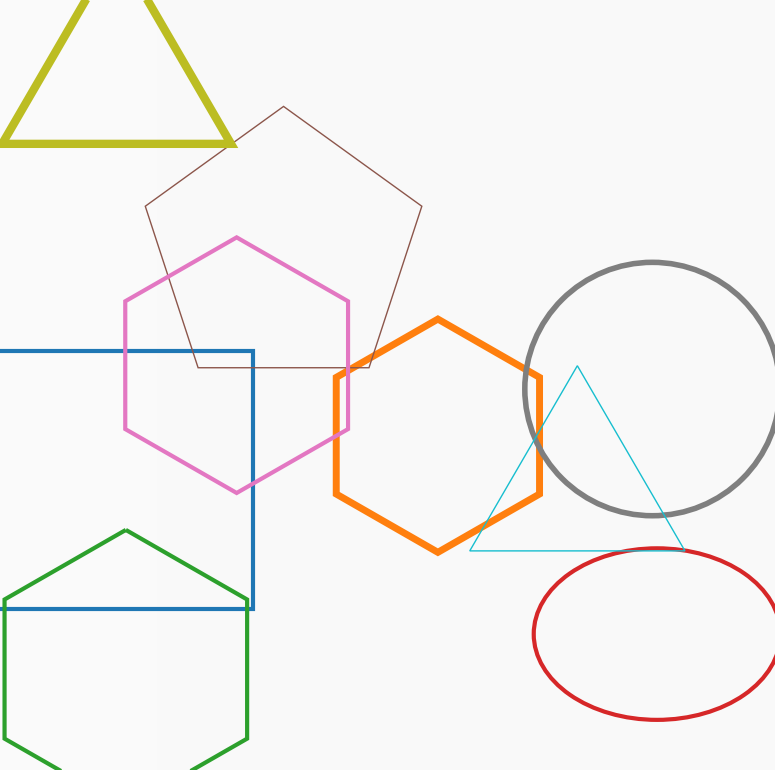[{"shape": "square", "thickness": 1.5, "radius": 0.84, "center": [0.159, 0.376]}, {"shape": "hexagon", "thickness": 2.5, "radius": 0.76, "center": [0.565, 0.434]}, {"shape": "hexagon", "thickness": 1.5, "radius": 0.9, "center": [0.162, 0.131]}, {"shape": "oval", "thickness": 1.5, "radius": 0.8, "center": [0.848, 0.177]}, {"shape": "pentagon", "thickness": 0.5, "radius": 0.94, "center": [0.366, 0.674]}, {"shape": "hexagon", "thickness": 1.5, "radius": 0.83, "center": [0.305, 0.526]}, {"shape": "circle", "thickness": 2, "radius": 0.82, "center": [0.842, 0.495]}, {"shape": "triangle", "thickness": 3, "radius": 0.85, "center": [0.15, 0.898]}, {"shape": "triangle", "thickness": 0.5, "radius": 0.8, "center": [0.745, 0.365]}]